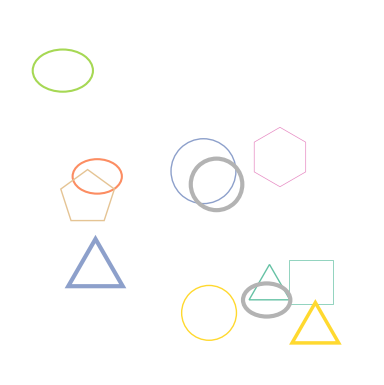[{"shape": "square", "thickness": 0.5, "radius": 0.29, "center": [0.808, 0.268]}, {"shape": "triangle", "thickness": 1, "radius": 0.31, "center": [0.7, 0.252]}, {"shape": "oval", "thickness": 1.5, "radius": 0.32, "center": [0.253, 0.542]}, {"shape": "circle", "thickness": 1, "radius": 0.42, "center": [0.528, 0.555]}, {"shape": "triangle", "thickness": 3, "radius": 0.41, "center": [0.248, 0.297]}, {"shape": "hexagon", "thickness": 0.5, "radius": 0.39, "center": [0.727, 0.592]}, {"shape": "oval", "thickness": 1.5, "radius": 0.39, "center": [0.163, 0.817]}, {"shape": "triangle", "thickness": 2.5, "radius": 0.35, "center": [0.819, 0.144]}, {"shape": "circle", "thickness": 1, "radius": 0.36, "center": [0.543, 0.187]}, {"shape": "pentagon", "thickness": 1, "radius": 0.37, "center": [0.228, 0.486]}, {"shape": "oval", "thickness": 3, "radius": 0.31, "center": [0.693, 0.221]}, {"shape": "circle", "thickness": 3, "radius": 0.33, "center": [0.562, 0.521]}]